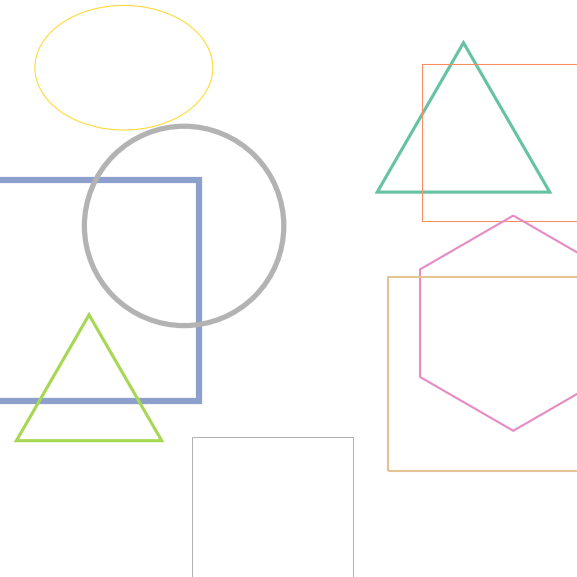[{"shape": "triangle", "thickness": 1.5, "radius": 0.86, "center": [0.803, 0.753]}, {"shape": "square", "thickness": 0.5, "radius": 0.68, "center": [0.866, 0.753]}, {"shape": "square", "thickness": 3, "radius": 0.96, "center": [0.154, 0.496]}, {"shape": "hexagon", "thickness": 1, "radius": 0.93, "center": [0.889, 0.44]}, {"shape": "triangle", "thickness": 1.5, "radius": 0.73, "center": [0.154, 0.309]}, {"shape": "oval", "thickness": 0.5, "radius": 0.77, "center": [0.214, 0.882]}, {"shape": "square", "thickness": 1, "radius": 0.84, "center": [0.84, 0.352]}, {"shape": "square", "thickness": 0.5, "radius": 0.69, "center": [0.472, 0.104]}, {"shape": "circle", "thickness": 2.5, "radius": 0.86, "center": [0.319, 0.608]}]